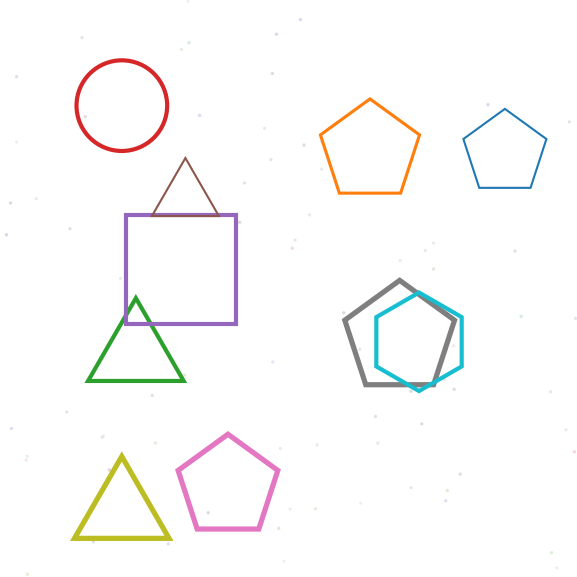[{"shape": "pentagon", "thickness": 1, "radius": 0.38, "center": [0.874, 0.735]}, {"shape": "pentagon", "thickness": 1.5, "radius": 0.45, "center": [0.641, 0.738]}, {"shape": "triangle", "thickness": 2, "radius": 0.48, "center": [0.235, 0.387]}, {"shape": "circle", "thickness": 2, "radius": 0.39, "center": [0.211, 0.816]}, {"shape": "square", "thickness": 2, "radius": 0.47, "center": [0.314, 0.532]}, {"shape": "triangle", "thickness": 1, "radius": 0.33, "center": [0.321, 0.658]}, {"shape": "pentagon", "thickness": 2.5, "radius": 0.45, "center": [0.395, 0.156]}, {"shape": "pentagon", "thickness": 2.5, "radius": 0.5, "center": [0.692, 0.414]}, {"shape": "triangle", "thickness": 2.5, "radius": 0.47, "center": [0.211, 0.114]}, {"shape": "hexagon", "thickness": 2, "radius": 0.43, "center": [0.726, 0.407]}]